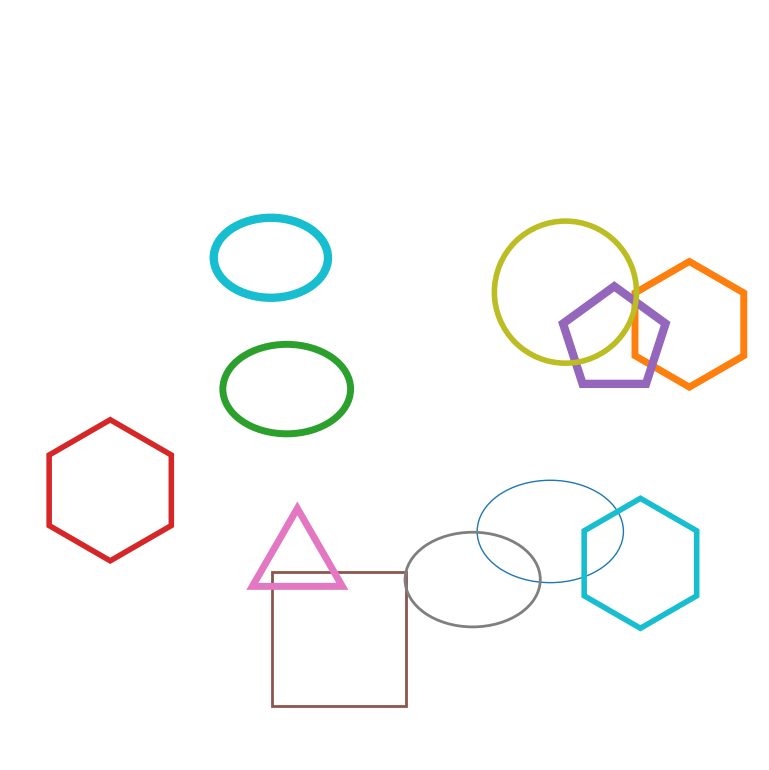[{"shape": "oval", "thickness": 0.5, "radius": 0.47, "center": [0.715, 0.31]}, {"shape": "hexagon", "thickness": 2.5, "radius": 0.41, "center": [0.895, 0.579]}, {"shape": "oval", "thickness": 2.5, "radius": 0.41, "center": [0.372, 0.495]}, {"shape": "hexagon", "thickness": 2, "radius": 0.46, "center": [0.143, 0.363]}, {"shape": "pentagon", "thickness": 3, "radius": 0.35, "center": [0.798, 0.558]}, {"shape": "square", "thickness": 1, "radius": 0.43, "center": [0.44, 0.17]}, {"shape": "triangle", "thickness": 2.5, "radius": 0.34, "center": [0.386, 0.272]}, {"shape": "oval", "thickness": 1, "radius": 0.44, "center": [0.614, 0.247]}, {"shape": "circle", "thickness": 2, "radius": 0.46, "center": [0.734, 0.621]}, {"shape": "hexagon", "thickness": 2, "radius": 0.42, "center": [0.832, 0.268]}, {"shape": "oval", "thickness": 3, "radius": 0.37, "center": [0.352, 0.665]}]